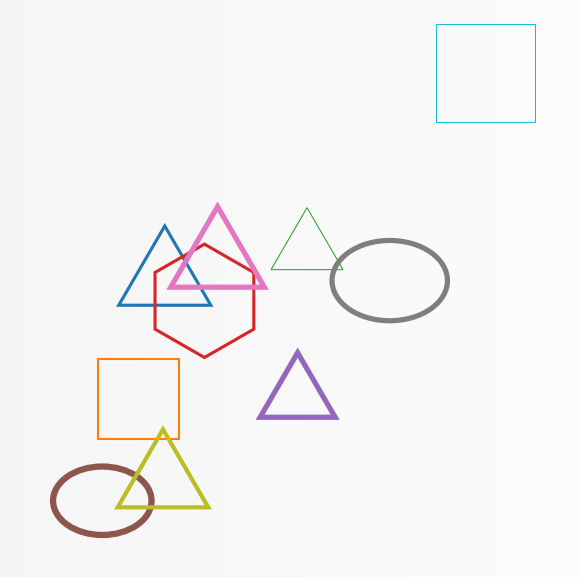[{"shape": "triangle", "thickness": 1.5, "radius": 0.46, "center": [0.283, 0.516]}, {"shape": "square", "thickness": 1, "radius": 0.35, "center": [0.239, 0.308]}, {"shape": "triangle", "thickness": 0.5, "radius": 0.36, "center": [0.528, 0.568]}, {"shape": "hexagon", "thickness": 1.5, "radius": 0.49, "center": [0.352, 0.478]}, {"shape": "triangle", "thickness": 2.5, "radius": 0.37, "center": [0.512, 0.314]}, {"shape": "oval", "thickness": 3, "radius": 0.42, "center": [0.176, 0.132]}, {"shape": "triangle", "thickness": 2.5, "radius": 0.47, "center": [0.374, 0.548]}, {"shape": "oval", "thickness": 2.5, "radius": 0.5, "center": [0.671, 0.513]}, {"shape": "triangle", "thickness": 2, "radius": 0.45, "center": [0.28, 0.166]}, {"shape": "square", "thickness": 0.5, "radius": 0.43, "center": [0.836, 0.872]}]